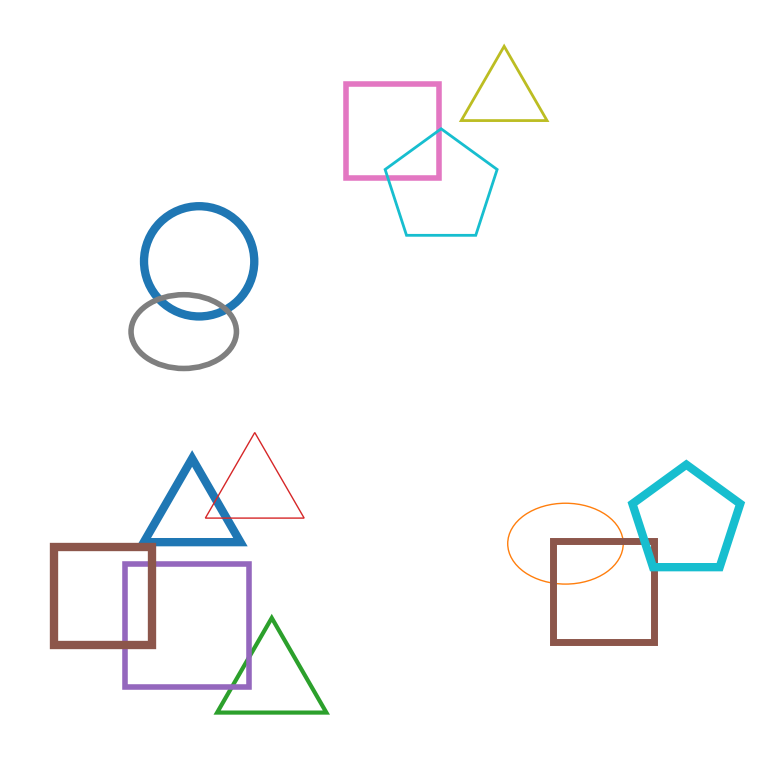[{"shape": "circle", "thickness": 3, "radius": 0.36, "center": [0.259, 0.661]}, {"shape": "triangle", "thickness": 3, "radius": 0.36, "center": [0.25, 0.332]}, {"shape": "oval", "thickness": 0.5, "radius": 0.38, "center": [0.734, 0.294]}, {"shape": "triangle", "thickness": 1.5, "radius": 0.41, "center": [0.353, 0.116]}, {"shape": "triangle", "thickness": 0.5, "radius": 0.37, "center": [0.331, 0.364]}, {"shape": "square", "thickness": 2, "radius": 0.4, "center": [0.242, 0.188]}, {"shape": "square", "thickness": 3, "radius": 0.32, "center": [0.134, 0.226]}, {"shape": "square", "thickness": 2.5, "radius": 0.33, "center": [0.784, 0.232]}, {"shape": "square", "thickness": 2, "radius": 0.3, "center": [0.509, 0.83]}, {"shape": "oval", "thickness": 2, "radius": 0.34, "center": [0.239, 0.569]}, {"shape": "triangle", "thickness": 1, "radius": 0.32, "center": [0.655, 0.876]}, {"shape": "pentagon", "thickness": 1, "radius": 0.38, "center": [0.573, 0.756]}, {"shape": "pentagon", "thickness": 3, "radius": 0.37, "center": [0.891, 0.323]}]